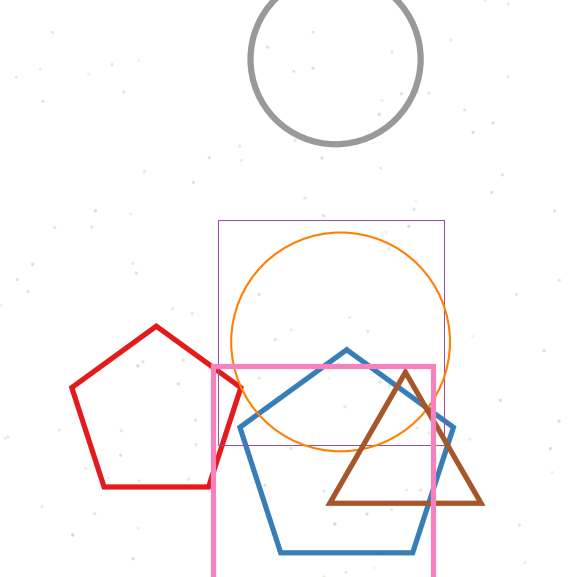[{"shape": "pentagon", "thickness": 2.5, "radius": 0.77, "center": [0.271, 0.28]}, {"shape": "pentagon", "thickness": 2.5, "radius": 0.97, "center": [0.6, 0.199]}, {"shape": "square", "thickness": 0.5, "radius": 0.98, "center": [0.573, 0.423]}, {"shape": "circle", "thickness": 1, "radius": 0.95, "center": [0.59, 0.407]}, {"shape": "triangle", "thickness": 2.5, "radius": 0.76, "center": [0.702, 0.203]}, {"shape": "square", "thickness": 2.5, "radius": 0.95, "center": [0.56, 0.175]}, {"shape": "circle", "thickness": 3, "radius": 0.74, "center": [0.581, 0.897]}]